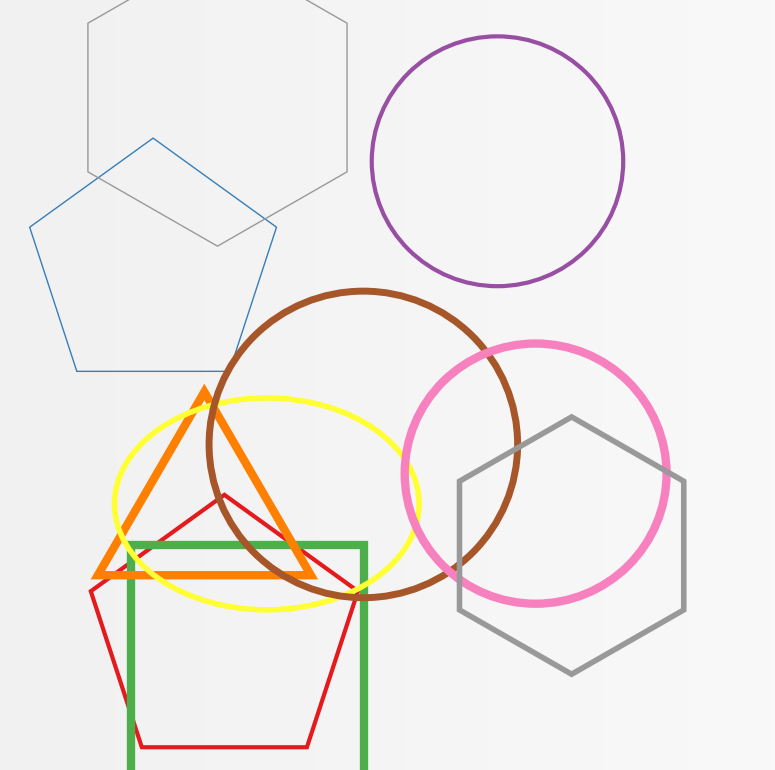[{"shape": "pentagon", "thickness": 1.5, "radius": 0.91, "center": [0.29, 0.176]}, {"shape": "pentagon", "thickness": 0.5, "radius": 0.84, "center": [0.198, 0.653]}, {"shape": "square", "thickness": 3, "radius": 0.75, "center": [0.319, 0.143]}, {"shape": "circle", "thickness": 1.5, "radius": 0.81, "center": [0.642, 0.791]}, {"shape": "triangle", "thickness": 3, "radius": 0.79, "center": [0.264, 0.332]}, {"shape": "oval", "thickness": 2, "radius": 0.98, "center": [0.344, 0.346]}, {"shape": "circle", "thickness": 2.5, "radius": 1.0, "center": [0.469, 0.423]}, {"shape": "circle", "thickness": 3, "radius": 0.84, "center": [0.691, 0.385]}, {"shape": "hexagon", "thickness": 2, "radius": 0.84, "center": [0.738, 0.291]}, {"shape": "hexagon", "thickness": 0.5, "radius": 0.97, "center": [0.281, 0.873]}]